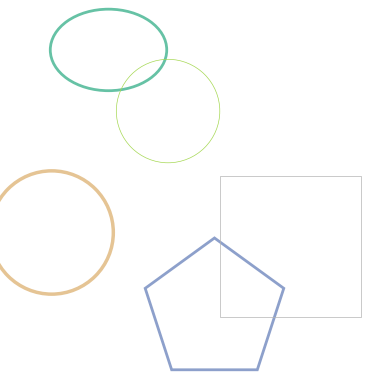[{"shape": "oval", "thickness": 2, "radius": 0.76, "center": [0.282, 0.87]}, {"shape": "pentagon", "thickness": 2, "radius": 0.95, "center": [0.557, 0.193]}, {"shape": "circle", "thickness": 0.5, "radius": 0.67, "center": [0.437, 0.712]}, {"shape": "circle", "thickness": 2.5, "radius": 0.8, "center": [0.134, 0.396]}, {"shape": "square", "thickness": 0.5, "radius": 0.91, "center": [0.755, 0.359]}]